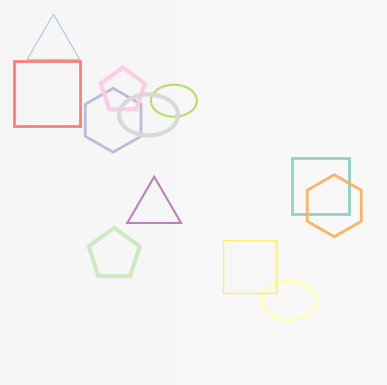[{"shape": "square", "thickness": 2, "radius": 0.37, "center": [0.828, 0.518]}, {"shape": "oval", "thickness": 2, "radius": 0.35, "center": [0.746, 0.22]}, {"shape": "hexagon", "thickness": 2, "radius": 0.42, "center": [0.292, 0.688]}, {"shape": "square", "thickness": 2, "radius": 0.43, "center": [0.121, 0.757]}, {"shape": "triangle", "thickness": 0.5, "radius": 0.39, "center": [0.138, 0.885]}, {"shape": "hexagon", "thickness": 2, "radius": 0.4, "center": [0.863, 0.466]}, {"shape": "oval", "thickness": 1.5, "radius": 0.3, "center": [0.449, 0.738]}, {"shape": "pentagon", "thickness": 3, "radius": 0.3, "center": [0.317, 0.765]}, {"shape": "oval", "thickness": 3, "radius": 0.38, "center": [0.383, 0.701]}, {"shape": "triangle", "thickness": 1.5, "radius": 0.4, "center": [0.398, 0.461]}, {"shape": "pentagon", "thickness": 3, "radius": 0.35, "center": [0.295, 0.339]}, {"shape": "square", "thickness": 1, "radius": 0.34, "center": [0.644, 0.307]}]